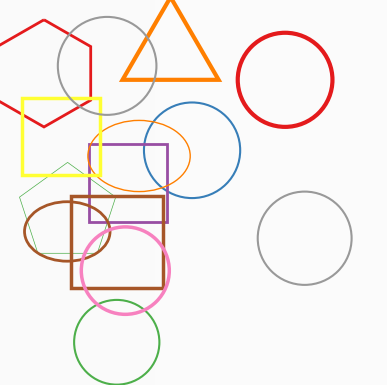[{"shape": "hexagon", "thickness": 2, "radius": 0.7, "center": [0.114, 0.809]}, {"shape": "circle", "thickness": 3, "radius": 0.61, "center": [0.736, 0.793]}, {"shape": "circle", "thickness": 1.5, "radius": 0.62, "center": [0.496, 0.61]}, {"shape": "circle", "thickness": 1.5, "radius": 0.55, "center": [0.301, 0.111]}, {"shape": "pentagon", "thickness": 0.5, "radius": 0.65, "center": [0.174, 0.448]}, {"shape": "square", "thickness": 2, "radius": 0.51, "center": [0.331, 0.524]}, {"shape": "oval", "thickness": 1, "radius": 0.66, "center": [0.359, 0.595]}, {"shape": "triangle", "thickness": 3, "radius": 0.72, "center": [0.44, 0.864]}, {"shape": "square", "thickness": 2.5, "radius": 0.5, "center": [0.157, 0.644]}, {"shape": "square", "thickness": 2.5, "radius": 0.6, "center": [0.302, 0.371]}, {"shape": "oval", "thickness": 2, "radius": 0.55, "center": [0.174, 0.399]}, {"shape": "circle", "thickness": 2.5, "radius": 0.57, "center": [0.323, 0.297]}, {"shape": "circle", "thickness": 1.5, "radius": 0.64, "center": [0.276, 0.829]}, {"shape": "circle", "thickness": 1.5, "radius": 0.61, "center": [0.786, 0.381]}]